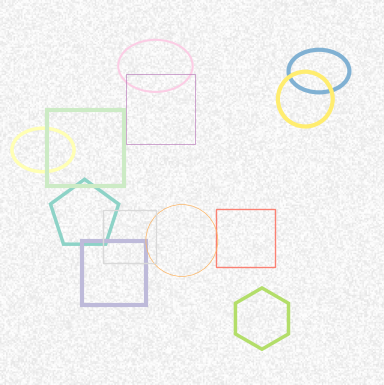[{"shape": "pentagon", "thickness": 2.5, "radius": 0.47, "center": [0.22, 0.441]}, {"shape": "oval", "thickness": 2.5, "radius": 0.4, "center": [0.112, 0.611]}, {"shape": "square", "thickness": 3, "radius": 0.42, "center": [0.297, 0.29]}, {"shape": "square", "thickness": 1, "radius": 0.38, "center": [0.638, 0.382]}, {"shape": "oval", "thickness": 3, "radius": 0.4, "center": [0.829, 0.815]}, {"shape": "circle", "thickness": 0.5, "radius": 0.47, "center": [0.472, 0.375]}, {"shape": "hexagon", "thickness": 2.5, "radius": 0.4, "center": [0.68, 0.172]}, {"shape": "oval", "thickness": 1.5, "radius": 0.48, "center": [0.404, 0.829]}, {"shape": "square", "thickness": 1, "radius": 0.35, "center": [0.336, 0.385]}, {"shape": "square", "thickness": 0.5, "radius": 0.45, "center": [0.418, 0.716]}, {"shape": "square", "thickness": 3, "radius": 0.5, "center": [0.221, 0.615]}, {"shape": "circle", "thickness": 3, "radius": 0.36, "center": [0.793, 0.743]}]